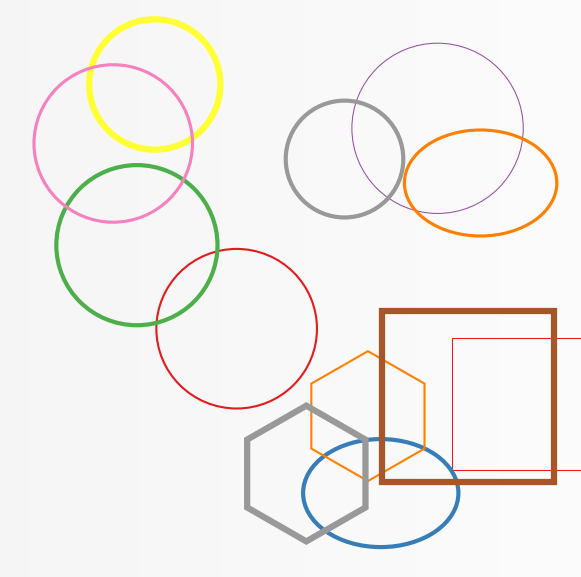[{"shape": "square", "thickness": 0.5, "radius": 0.57, "center": [0.892, 0.299]}, {"shape": "circle", "thickness": 1, "radius": 0.69, "center": [0.407, 0.43]}, {"shape": "oval", "thickness": 2, "radius": 0.67, "center": [0.655, 0.145]}, {"shape": "circle", "thickness": 2, "radius": 0.69, "center": [0.236, 0.575]}, {"shape": "circle", "thickness": 0.5, "radius": 0.74, "center": [0.753, 0.777]}, {"shape": "hexagon", "thickness": 1, "radius": 0.56, "center": [0.633, 0.279]}, {"shape": "oval", "thickness": 1.5, "radius": 0.66, "center": [0.827, 0.682]}, {"shape": "circle", "thickness": 3, "radius": 0.56, "center": [0.266, 0.853]}, {"shape": "square", "thickness": 3, "radius": 0.74, "center": [0.805, 0.313]}, {"shape": "circle", "thickness": 1.5, "radius": 0.68, "center": [0.195, 0.751]}, {"shape": "hexagon", "thickness": 3, "radius": 0.59, "center": [0.527, 0.179]}, {"shape": "circle", "thickness": 2, "radius": 0.51, "center": [0.593, 0.724]}]